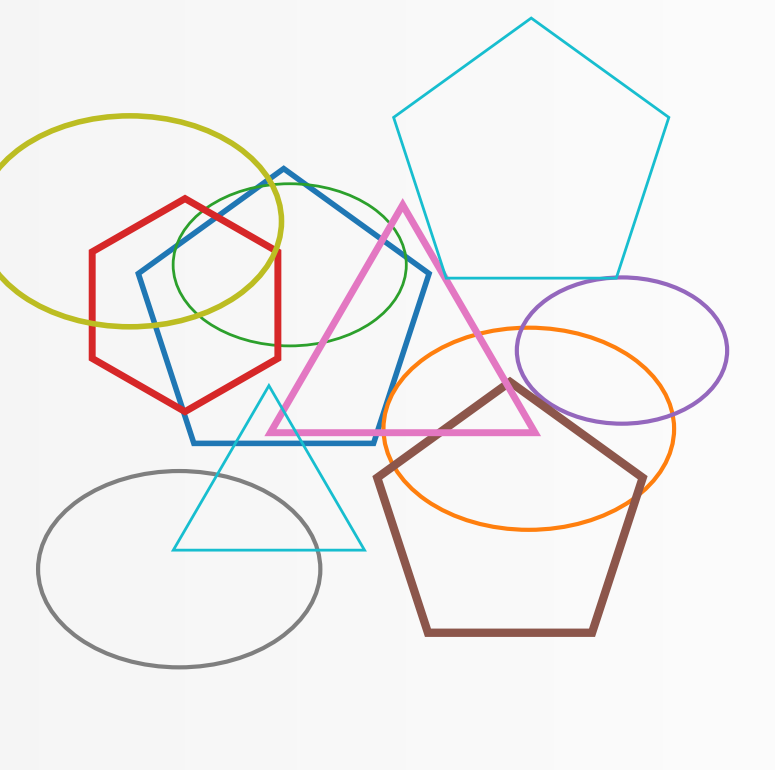[{"shape": "pentagon", "thickness": 2, "radius": 0.99, "center": [0.366, 0.584]}, {"shape": "oval", "thickness": 1.5, "radius": 0.94, "center": [0.682, 0.443]}, {"shape": "oval", "thickness": 1, "radius": 0.75, "center": [0.374, 0.656]}, {"shape": "hexagon", "thickness": 2.5, "radius": 0.69, "center": [0.239, 0.604]}, {"shape": "oval", "thickness": 1.5, "radius": 0.68, "center": [0.803, 0.545]}, {"shape": "pentagon", "thickness": 3, "radius": 0.9, "center": [0.658, 0.324]}, {"shape": "triangle", "thickness": 2.5, "radius": 0.99, "center": [0.52, 0.537]}, {"shape": "oval", "thickness": 1.5, "radius": 0.91, "center": [0.231, 0.261]}, {"shape": "oval", "thickness": 2, "radius": 0.98, "center": [0.168, 0.713]}, {"shape": "pentagon", "thickness": 1, "radius": 0.93, "center": [0.685, 0.79]}, {"shape": "triangle", "thickness": 1, "radius": 0.71, "center": [0.347, 0.357]}]